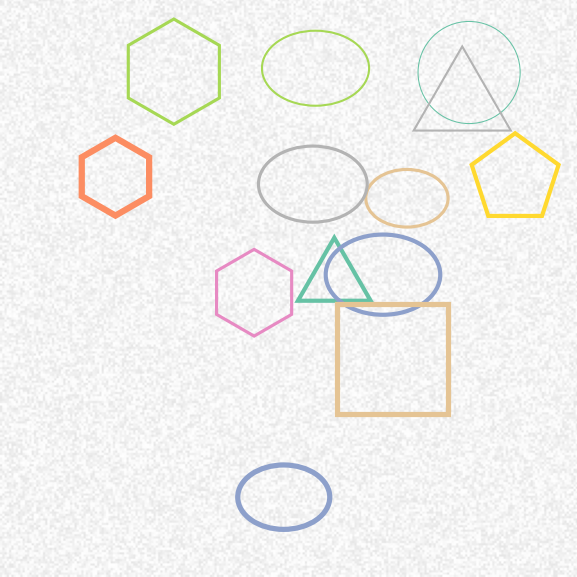[{"shape": "triangle", "thickness": 2, "radius": 0.36, "center": [0.579, 0.515]}, {"shape": "circle", "thickness": 0.5, "radius": 0.44, "center": [0.812, 0.874]}, {"shape": "hexagon", "thickness": 3, "radius": 0.34, "center": [0.2, 0.693]}, {"shape": "oval", "thickness": 2.5, "radius": 0.4, "center": [0.491, 0.138]}, {"shape": "oval", "thickness": 2, "radius": 0.5, "center": [0.663, 0.524]}, {"shape": "hexagon", "thickness": 1.5, "radius": 0.38, "center": [0.44, 0.492]}, {"shape": "hexagon", "thickness": 1.5, "radius": 0.46, "center": [0.301, 0.875]}, {"shape": "oval", "thickness": 1, "radius": 0.46, "center": [0.546, 0.881]}, {"shape": "pentagon", "thickness": 2, "radius": 0.4, "center": [0.892, 0.689]}, {"shape": "oval", "thickness": 1.5, "radius": 0.36, "center": [0.705, 0.656]}, {"shape": "square", "thickness": 2.5, "radius": 0.48, "center": [0.68, 0.377]}, {"shape": "triangle", "thickness": 1, "radius": 0.49, "center": [0.8, 0.822]}, {"shape": "oval", "thickness": 1.5, "radius": 0.47, "center": [0.542, 0.68]}]